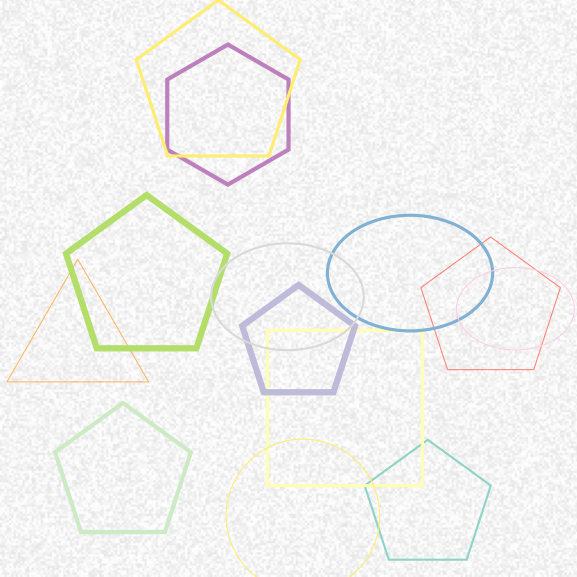[{"shape": "pentagon", "thickness": 1, "radius": 0.57, "center": [0.741, 0.123]}, {"shape": "square", "thickness": 1.5, "radius": 0.67, "center": [0.596, 0.293]}, {"shape": "pentagon", "thickness": 3, "radius": 0.51, "center": [0.517, 0.403]}, {"shape": "pentagon", "thickness": 0.5, "radius": 0.64, "center": [0.85, 0.462]}, {"shape": "oval", "thickness": 1.5, "radius": 0.72, "center": [0.71, 0.526]}, {"shape": "triangle", "thickness": 0.5, "radius": 0.71, "center": [0.135, 0.409]}, {"shape": "pentagon", "thickness": 3, "radius": 0.73, "center": [0.254, 0.515]}, {"shape": "oval", "thickness": 0.5, "radius": 0.51, "center": [0.893, 0.464]}, {"shape": "oval", "thickness": 1, "radius": 0.66, "center": [0.498, 0.485]}, {"shape": "hexagon", "thickness": 2, "radius": 0.61, "center": [0.395, 0.801]}, {"shape": "pentagon", "thickness": 2, "radius": 0.62, "center": [0.213, 0.178]}, {"shape": "pentagon", "thickness": 1.5, "radius": 0.75, "center": [0.378, 0.85]}, {"shape": "circle", "thickness": 0.5, "radius": 0.67, "center": [0.525, 0.106]}]